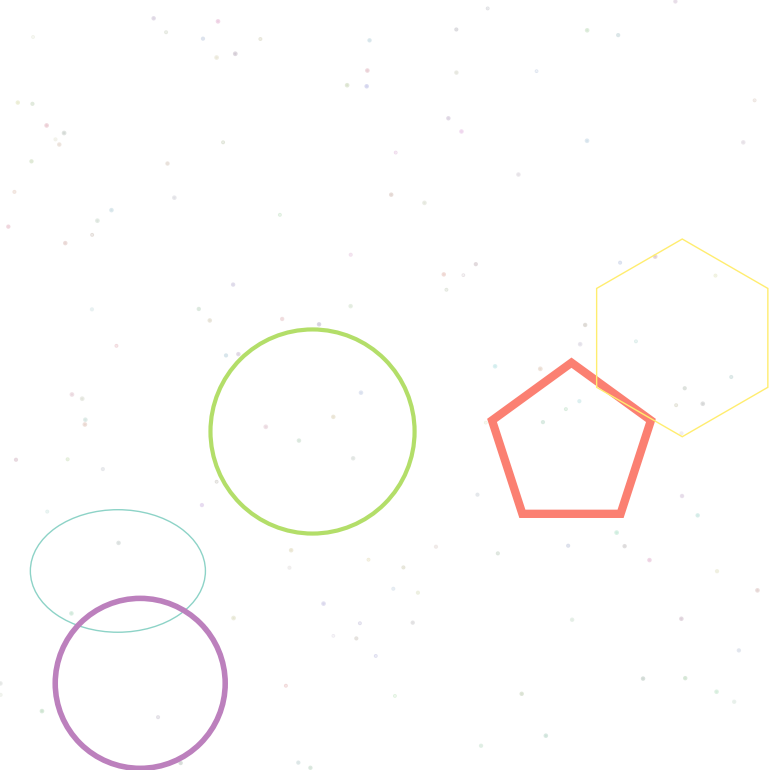[{"shape": "oval", "thickness": 0.5, "radius": 0.57, "center": [0.153, 0.258]}, {"shape": "pentagon", "thickness": 3, "radius": 0.54, "center": [0.742, 0.42]}, {"shape": "circle", "thickness": 1.5, "radius": 0.66, "center": [0.406, 0.44]}, {"shape": "circle", "thickness": 2, "radius": 0.55, "center": [0.182, 0.113]}, {"shape": "hexagon", "thickness": 0.5, "radius": 0.64, "center": [0.886, 0.561]}]